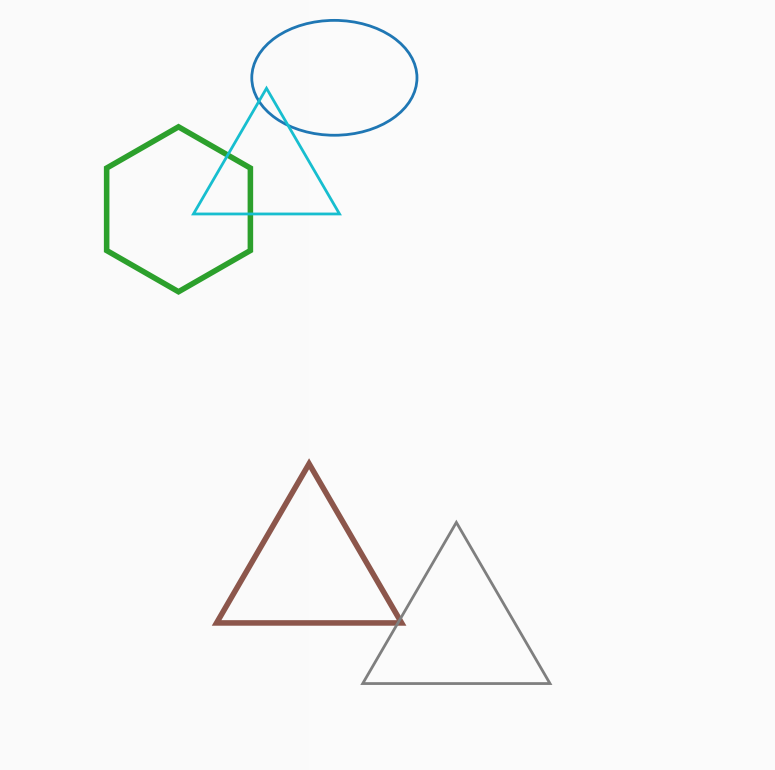[{"shape": "oval", "thickness": 1, "radius": 0.53, "center": [0.431, 0.899]}, {"shape": "hexagon", "thickness": 2, "radius": 0.54, "center": [0.23, 0.728]}, {"shape": "triangle", "thickness": 2, "radius": 0.69, "center": [0.399, 0.26]}, {"shape": "triangle", "thickness": 1, "radius": 0.7, "center": [0.589, 0.182]}, {"shape": "triangle", "thickness": 1, "radius": 0.54, "center": [0.344, 0.777]}]